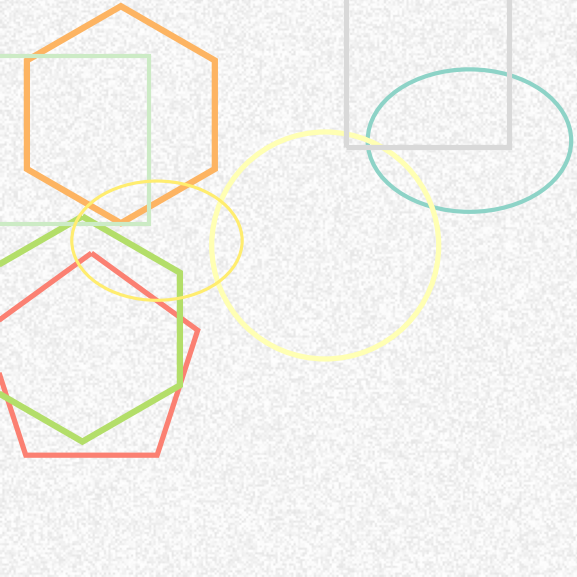[{"shape": "oval", "thickness": 2, "radius": 0.88, "center": [0.813, 0.756]}, {"shape": "circle", "thickness": 2.5, "radius": 0.98, "center": [0.563, 0.574]}, {"shape": "pentagon", "thickness": 2.5, "radius": 0.97, "center": [0.158, 0.367]}, {"shape": "hexagon", "thickness": 3, "radius": 0.94, "center": [0.209, 0.801]}, {"shape": "hexagon", "thickness": 3, "radius": 0.98, "center": [0.143, 0.429]}, {"shape": "square", "thickness": 2.5, "radius": 0.71, "center": [0.741, 0.885]}, {"shape": "square", "thickness": 2, "radius": 0.73, "center": [0.113, 0.757]}, {"shape": "oval", "thickness": 1.5, "radius": 0.74, "center": [0.272, 0.582]}]